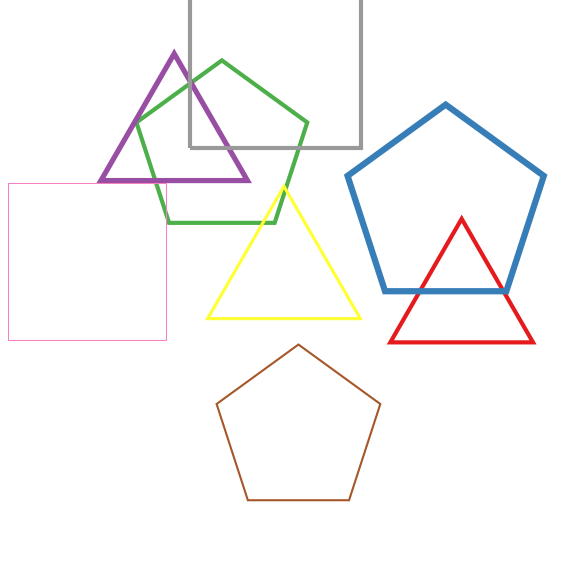[{"shape": "triangle", "thickness": 2, "radius": 0.71, "center": [0.799, 0.478]}, {"shape": "pentagon", "thickness": 3, "radius": 0.89, "center": [0.772, 0.639]}, {"shape": "pentagon", "thickness": 2, "radius": 0.78, "center": [0.384, 0.739]}, {"shape": "triangle", "thickness": 2.5, "radius": 0.73, "center": [0.302, 0.76]}, {"shape": "triangle", "thickness": 1.5, "radius": 0.76, "center": [0.492, 0.524]}, {"shape": "pentagon", "thickness": 1, "radius": 0.75, "center": [0.517, 0.254]}, {"shape": "square", "thickness": 0.5, "radius": 0.68, "center": [0.151, 0.546]}, {"shape": "square", "thickness": 2, "radius": 0.74, "center": [0.477, 0.892]}]